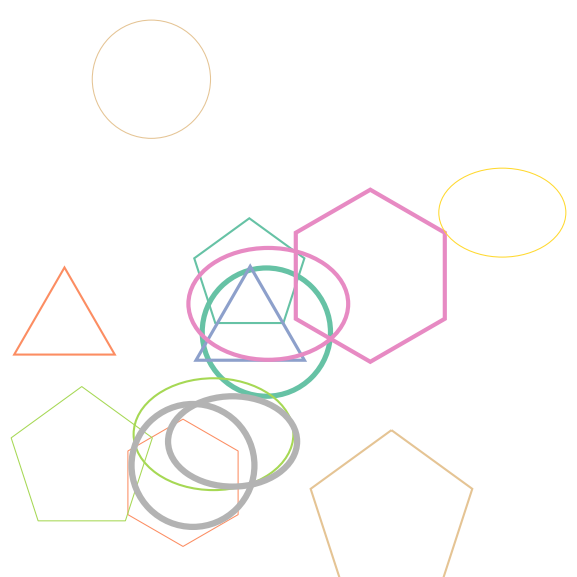[{"shape": "circle", "thickness": 2.5, "radius": 0.56, "center": [0.461, 0.424]}, {"shape": "pentagon", "thickness": 1, "radius": 0.5, "center": [0.432, 0.521]}, {"shape": "triangle", "thickness": 1, "radius": 0.5, "center": [0.112, 0.435]}, {"shape": "hexagon", "thickness": 0.5, "radius": 0.55, "center": [0.317, 0.163]}, {"shape": "triangle", "thickness": 1.5, "radius": 0.54, "center": [0.433, 0.43]}, {"shape": "hexagon", "thickness": 2, "radius": 0.74, "center": [0.641, 0.522]}, {"shape": "oval", "thickness": 2, "radius": 0.69, "center": [0.465, 0.473]}, {"shape": "oval", "thickness": 1, "radius": 0.69, "center": [0.37, 0.247]}, {"shape": "pentagon", "thickness": 0.5, "radius": 0.64, "center": [0.142, 0.201]}, {"shape": "oval", "thickness": 0.5, "radius": 0.55, "center": [0.87, 0.631]}, {"shape": "pentagon", "thickness": 1, "radius": 0.74, "center": [0.678, 0.107]}, {"shape": "circle", "thickness": 0.5, "radius": 0.51, "center": [0.262, 0.862]}, {"shape": "oval", "thickness": 3, "radius": 0.56, "center": [0.403, 0.235]}, {"shape": "circle", "thickness": 3, "radius": 0.53, "center": [0.334, 0.193]}]